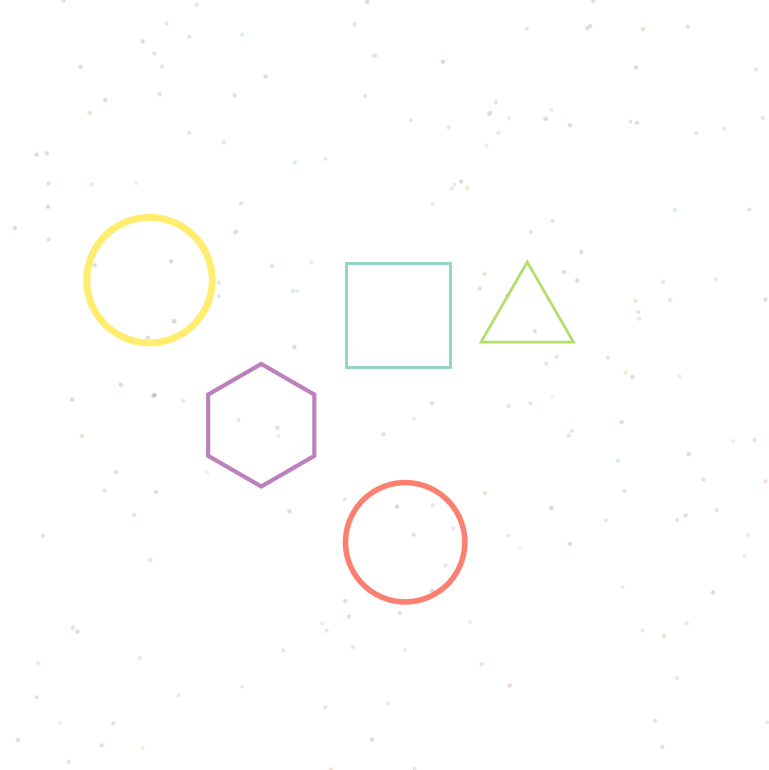[{"shape": "square", "thickness": 1, "radius": 0.34, "center": [0.517, 0.591]}, {"shape": "circle", "thickness": 2, "radius": 0.39, "center": [0.526, 0.296]}, {"shape": "triangle", "thickness": 1, "radius": 0.35, "center": [0.685, 0.59]}, {"shape": "hexagon", "thickness": 1.5, "radius": 0.4, "center": [0.339, 0.448]}, {"shape": "circle", "thickness": 2.5, "radius": 0.41, "center": [0.194, 0.636]}]